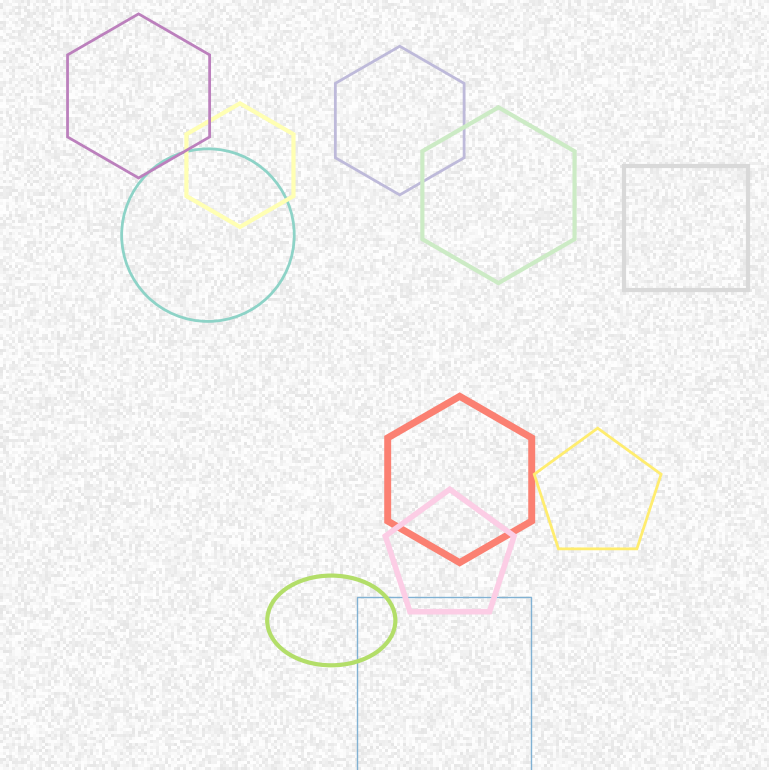[{"shape": "circle", "thickness": 1, "radius": 0.56, "center": [0.27, 0.695]}, {"shape": "hexagon", "thickness": 1.5, "radius": 0.4, "center": [0.312, 0.786]}, {"shape": "hexagon", "thickness": 1, "radius": 0.48, "center": [0.519, 0.843]}, {"shape": "hexagon", "thickness": 2.5, "radius": 0.54, "center": [0.597, 0.377]}, {"shape": "square", "thickness": 0.5, "radius": 0.56, "center": [0.576, 0.112]}, {"shape": "oval", "thickness": 1.5, "radius": 0.42, "center": [0.43, 0.194]}, {"shape": "pentagon", "thickness": 2, "radius": 0.44, "center": [0.584, 0.277]}, {"shape": "square", "thickness": 1.5, "radius": 0.4, "center": [0.891, 0.704]}, {"shape": "hexagon", "thickness": 1, "radius": 0.53, "center": [0.18, 0.875]}, {"shape": "hexagon", "thickness": 1.5, "radius": 0.57, "center": [0.647, 0.746]}, {"shape": "pentagon", "thickness": 1, "radius": 0.43, "center": [0.776, 0.357]}]